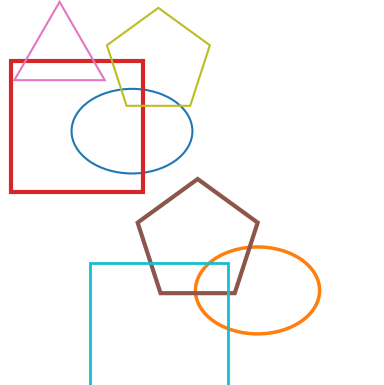[{"shape": "oval", "thickness": 1.5, "radius": 0.78, "center": [0.343, 0.659]}, {"shape": "oval", "thickness": 2.5, "radius": 0.81, "center": [0.669, 0.246]}, {"shape": "square", "thickness": 3, "radius": 0.85, "center": [0.199, 0.672]}, {"shape": "pentagon", "thickness": 3, "radius": 0.82, "center": [0.513, 0.371]}, {"shape": "triangle", "thickness": 1.5, "radius": 0.68, "center": [0.155, 0.86]}, {"shape": "pentagon", "thickness": 1.5, "radius": 0.7, "center": [0.411, 0.839]}, {"shape": "square", "thickness": 2, "radius": 0.9, "center": [0.413, 0.136]}]